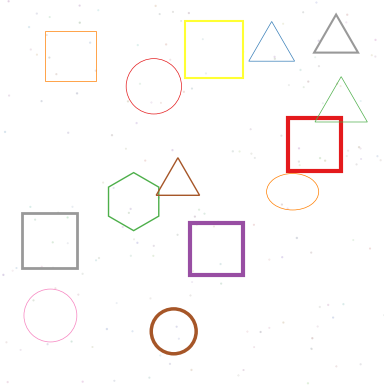[{"shape": "square", "thickness": 3, "radius": 0.34, "center": [0.817, 0.624]}, {"shape": "circle", "thickness": 0.5, "radius": 0.36, "center": [0.4, 0.776]}, {"shape": "triangle", "thickness": 0.5, "radius": 0.34, "center": [0.706, 0.875]}, {"shape": "hexagon", "thickness": 1, "radius": 0.38, "center": [0.347, 0.476]}, {"shape": "triangle", "thickness": 0.5, "radius": 0.39, "center": [0.886, 0.722]}, {"shape": "square", "thickness": 3, "radius": 0.34, "center": [0.563, 0.353]}, {"shape": "square", "thickness": 0.5, "radius": 0.33, "center": [0.183, 0.855]}, {"shape": "oval", "thickness": 0.5, "radius": 0.34, "center": [0.76, 0.502]}, {"shape": "square", "thickness": 1.5, "radius": 0.38, "center": [0.557, 0.872]}, {"shape": "circle", "thickness": 2.5, "radius": 0.29, "center": [0.451, 0.139]}, {"shape": "triangle", "thickness": 1, "radius": 0.33, "center": [0.462, 0.525]}, {"shape": "circle", "thickness": 0.5, "radius": 0.34, "center": [0.131, 0.18]}, {"shape": "triangle", "thickness": 1.5, "radius": 0.33, "center": [0.873, 0.896]}, {"shape": "square", "thickness": 2, "radius": 0.36, "center": [0.129, 0.376]}]